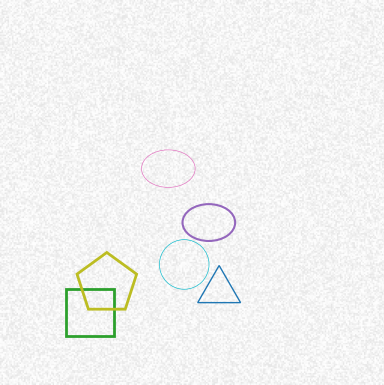[{"shape": "triangle", "thickness": 1, "radius": 0.32, "center": [0.569, 0.246]}, {"shape": "square", "thickness": 2, "radius": 0.31, "center": [0.233, 0.188]}, {"shape": "oval", "thickness": 1.5, "radius": 0.34, "center": [0.542, 0.422]}, {"shape": "oval", "thickness": 0.5, "radius": 0.35, "center": [0.437, 0.562]}, {"shape": "pentagon", "thickness": 2, "radius": 0.41, "center": [0.277, 0.263]}, {"shape": "circle", "thickness": 0.5, "radius": 0.32, "center": [0.478, 0.313]}]